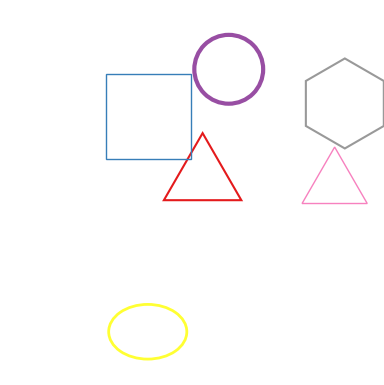[{"shape": "triangle", "thickness": 1.5, "radius": 0.58, "center": [0.526, 0.538]}, {"shape": "square", "thickness": 1, "radius": 0.55, "center": [0.386, 0.697]}, {"shape": "circle", "thickness": 3, "radius": 0.45, "center": [0.594, 0.82]}, {"shape": "oval", "thickness": 2, "radius": 0.51, "center": [0.384, 0.138]}, {"shape": "triangle", "thickness": 1, "radius": 0.49, "center": [0.869, 0.52]}, {"shape": "hexagon", "thickness": 1.5, "radius": 0.58, "center": [0.896, 0.731]}]